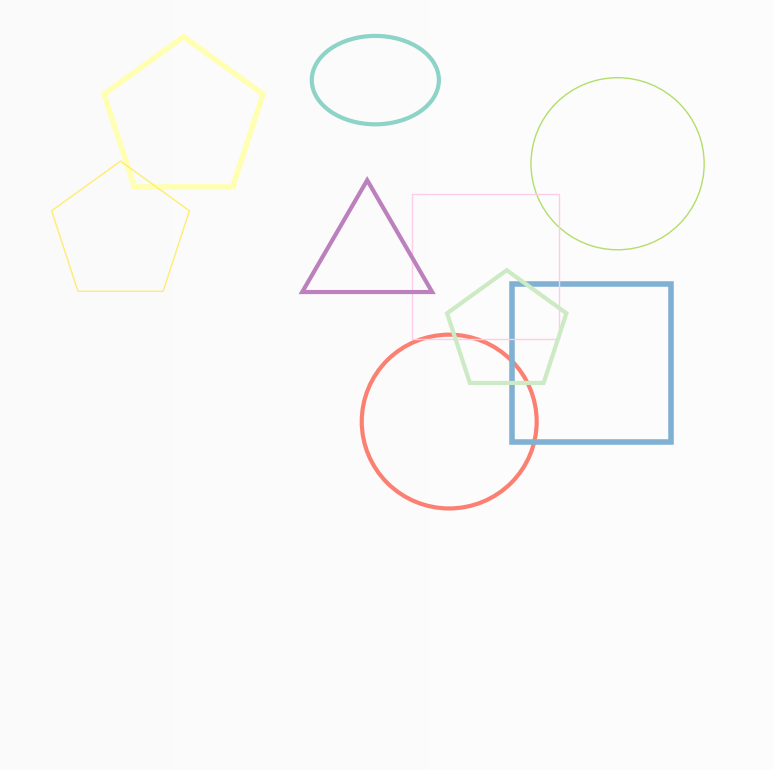[{"shape": "oval", "thickness": 1.5, "radius": 0.41, "center": [0.484, 0.896]}, {"shape": "pentagon", "thickness": 2, "radius": 0.54, "center": [0.237, 0.844]}, {"shape": "circle", "thickness": 1.5, "radius": 0.56, "center": [0.58, 0.453]}, {"shape": "square", "thickness": 2, "radius": 0.51, "center": [0.763, 0.528]}, {"shape": "circle", "thickness": 0.5, "radius": 0.56, "center": [0.797, 0.787]}, {"shape": "square", "thickness": 0.5, "radius": 0.47, "center": [0.627, 0.654]}, {"shape": "triangle", "thickness": 1.5, "radius": 0.48, "center": [0.474, 0.669]}, {"shape": "pentagon", "thickness": 1.5, "radius": 0.4, "center": [0.654, 0.568]}, {"shape": "pentagon", "thickness": 0.5, "radius": 0.47, "center": [0.156, 0.697]}]